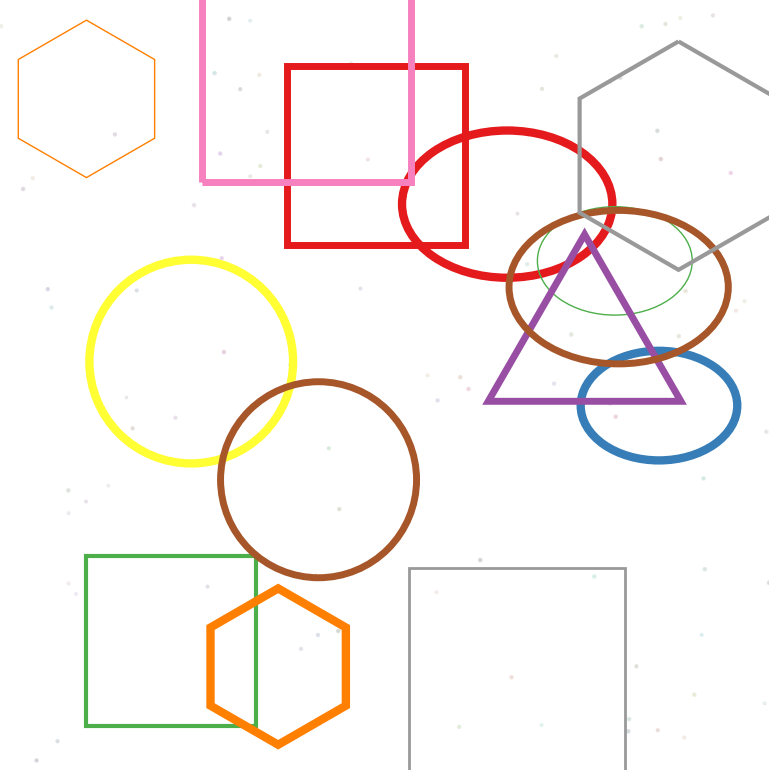[{"shape": "oval", "thickness": 3, "radius": 0.68, "center": [0.659, 0.735]}, {"shape": "square", "thickness": 2.5, "radius": 0.58, "center": [0.488, 0.798]}, {"shape": "oval", "thickness": 3, "radius": 0.51, "center": [0.856, 0.473]}, {"shape": "oval", "thickness": 0.5, "radius": 0.5, "center": [0.798, 0.661]}, {"shape": "square", "thickness": 1.5, "radius": 0.55, "center": [0.222, 0.167]}, {"shape": "triangle", "thickness": 2.5, "radius": 0.72, "center": [0.759, 0.551]}, {"shape": "hexagon", "thickness": 3, "radius": 0.51, "center": [0.361, 0.134]}, {"shape": "hexagon", "thickness": 0.5, "radius": 0.51, "center": [0.112, 0.872]}, {"shape": "circle", "thickness": 3, "radius": 0.66, "center": [0.248, 0.53]}, {"shape": "circle", "thickness": 2.5, "radius": 0.64, "center": [0.414, 0.377]}, {"shape": "oval", "thickness": 2.5, "radius": 0.71, "center": [0.803, 0.627]}, {"shape": "square", "thickness": 2.5, "radius": 0.68, "center": [0.398, 0.9]}, {"shape": "square", "thickness": 1, "radius": 0.7, "center": [0.671, 0.121]}, {"shape": "hexagon", "thickness": 1.5, "radius": 0.74, "center": [0.881, 0.798]}]